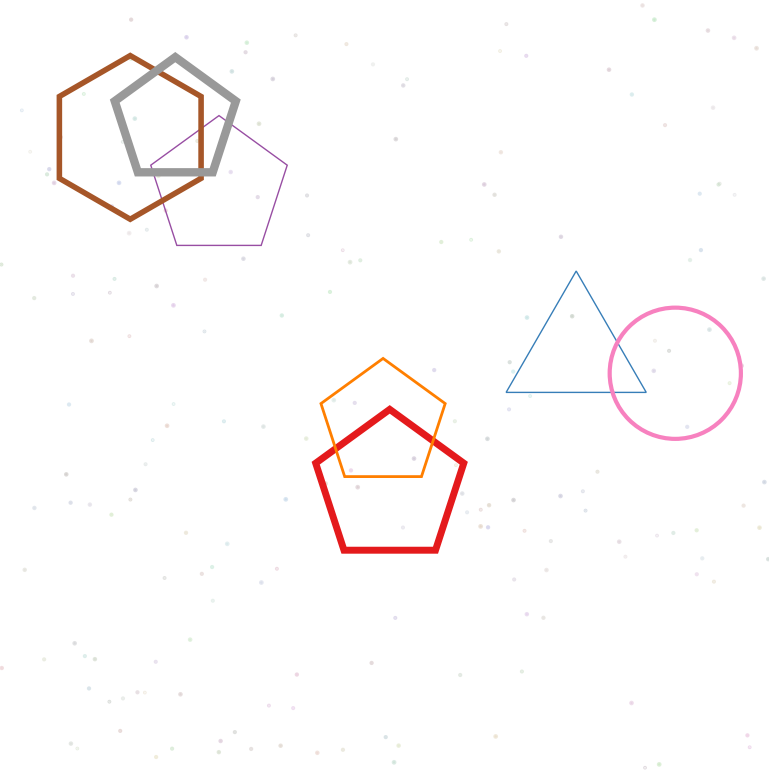[{"shape": "pentagon", "thickness": 2.5, "radius": 0.51, "center": [0.506, 0.367]}, {"shape": "triangle", "thickness": 0.5, "radius": 0.53, "center": [0.748, 0.543]}, {"shape": "pentagon", "thickness": 0.5, "radius": 0.47, "center": [0.284, 0.757]}, {"shape": "pentagon", "thickness": 1, "radius": 0.42, "center": [0.498, 0.45]}, {"shape": "hexagon", "thickness": 2, "radius": 0.53, "center": [0.169, 0.822]}, {"shape": "circle", "thickness": 1.5, "radius": 0.43, "center": [0.877, 0.515]}, {"shape": "pentagon", "thickness": 3, "radius": 0.41, "center": [0.228, 0.843]}]